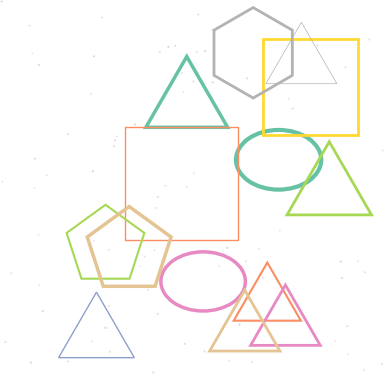[{"shape": "triangle", "thickness": 2.5, "radius": 0.61, "center": [0.485, 0.731]}, {"shape": "oval", "thickness": 3, "radius": 0.55, "center": [0.724, 0.585]}, {"shape": "square", "thickness": 1, "radius": 0.73, "center": [0.472, 0.523]}, {"shape": "triangle", "thickness": 1.5, "radius": 0.5, "center": [0.694, 0.217]}, {"shape": "triangle", "thickness": 1, "radius": 0.57, "center": [0.251, 0.128]}, {"shape": "oval", "thickness": 2.5, "radius": 0.55, "center": [0.528, 0.269]}, {"shape": "triangle", "thickness": 2, "radius": 0.52, "center": [0.741, 0.155]}, {"shape": "pentagon", "thickness": 1.5, "radius": 0.53, "center": [0.274, 0.362]}, {"shape": "triangle", "thickness": 2, "radius": 0.63, "center": [0.855, 0.505]}, {"shape": "square", "thickness": 2, "radius": 0.62, "center": [0.807, 0.775]}, {"shape": "triangle", "thickness": 2, "radius": 0.53, "center": [0.636, 0.141]}, {"shape": "pentagon", "thickness": 2.5, "radius": 0.57, "center": [0.335, 0.349]}, {"shape": "triangle", "thickness": 0.5, "radius": 0.53, "center": [0.783, 0.836]}, {"shape": "hexagon", "thickness": 2, "radius": 0.59, "center": [0.658, 0.863]}]